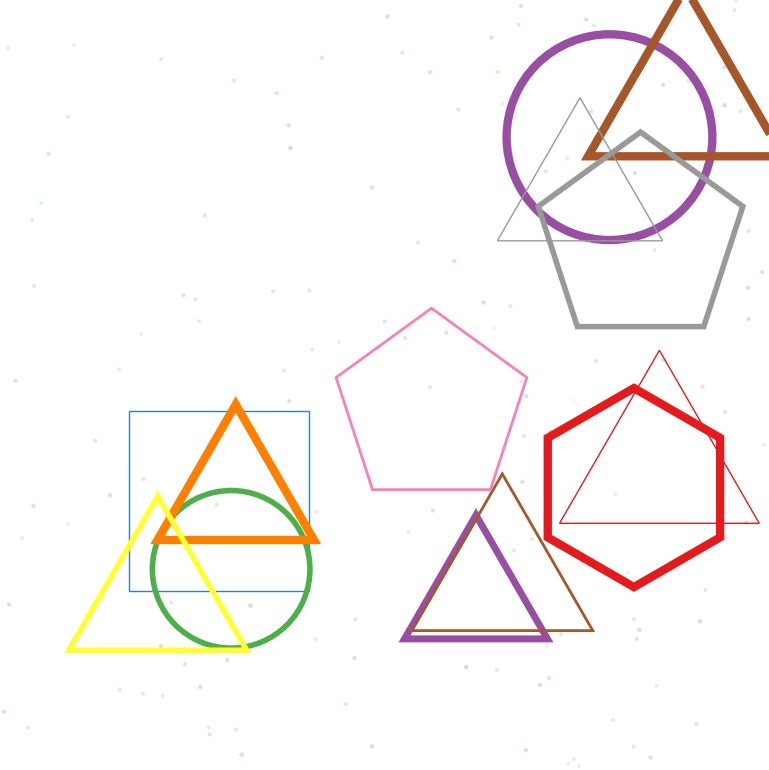[{"shape": "hexagon", "thickness": 3, "radius": 0.65, "center": [0.823, 0.367]}, {"shape": "triangle", "thickness": 0.5, "radius": 0.75, "center": [0.856, 0.395]}, {"shape": "square", "thickness": 0.5, "radius": 0.58, "center": [0.285, 0.35]}, {"shape": "circle", "thickness": 2, "radius": 0.51, "center": [0.3, 0.261]}, {"shape": "circle", "thickness": 3, "radius": 0.67, "center": [0.792, 0.822]}, {"shape": "triangle", "thickness": 2.5, "radius": 0.54, "center": [0.618, 0.224]}, {"shape": "triangle", "thickness": 3, "radius": 0.59, "center": [0.306, 0.357]}, {"shape": "triangle", "thickness": 2, "radius": 0.67, "center": [0.205, 0.222]}, {"shape": "triangle", "thickness": 1, "radius": 0.68, "center": [0.652, 0.249]}, {"shape": "triangle", "thickness": 3, "radius": 0.73, "center": [0.89, 0.87]}, {"shape": "pentagon", "thickness": 1, "radius": 0.65, "center": [0.56, 0.469]}, {"shape": "pentagon", "thickness": 2, "radius": 0.7, "center": [0.832, 0.689]}, {"shape": "triangle", "thickness": 0.5, "radius": 0.62, "center": [0.753, 0.749]}]